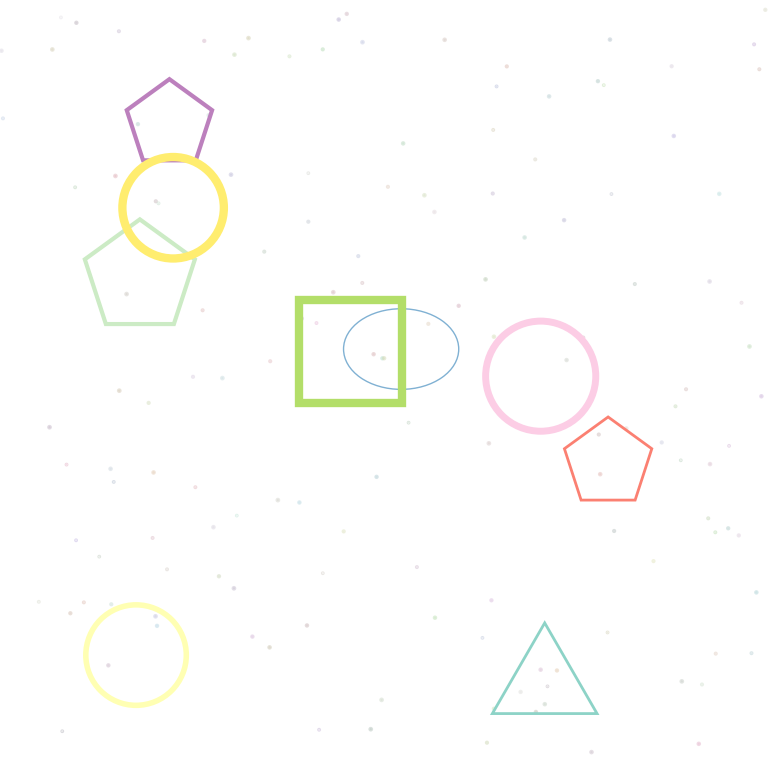[{"shape": "triangle", "thickness": 1, "radius": 0.39, "center": [0.707, 0.113]}, {"shape": "circle", "thickness": 2, "radius": 0.33, "center": [0.177, 0.149]}, {"shape": "pentagon", "thickness": 1, "radius": 0.3, "center": [0.79, 0.399]}, {"shape": "oval", "thickness": 0.5, "radius": 0.37, "center": [0.521, 0.547]}, {"shape": "square", "thickness": 3, "radius": 0.33, "center": [0.455, 0.543]}, {"shape": "circle", "thickness": 2.5, "radius": 0.36, "center": [0.702, 0.511]}, {"shape": "pentagon", "thickness": 1.5, "radius": 0.29, "center": [0.22, 0.839]}, {"shape": "pentagon", "thickness": 1.5, "radius": 0.38, "center": [0.182, 0.64]}, {"shape": "circle", "thickness": 3, "radius": 0.33, "center": [0.225, 0.73]}]